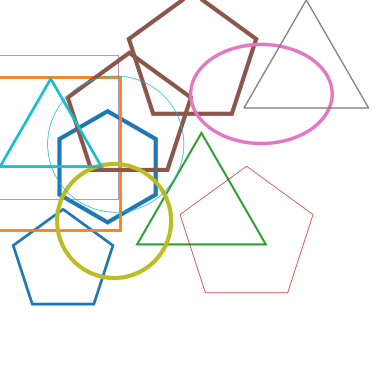[{"shape": "pentagon", "thickness": 2, "radius": 0.68, "center": [0.164, 0.32]}, {"shape": "hexagon", "thickness": 3, "radius": 0.72, "center": [0.279, 0.567]}, {"shape": "square", "thickness": 2, "radius": 0.99, "center": [0.112, 0.602]}, {"shape": "triangle", "thickness": 1.5, "radius": 0.97, "center": [0.523, 0.462]}, {"shape": "pentagon", "thickness": 0.5, "radius": 0.91, "center": [0.64, 0.386]}, {"shape": "square", "thickness": 0.5, "radius": 0.93, "center": [0.121, 0.67]}, {"shape": "pentagon", "thickness": 3, "radius": 0.87, "center": [0.5, 0.845]}, {"shape": "pentagon", "thickness": 3, "radius": 0.84, "center": [0.336, 0.695]}, {"shape": "oval", "thickness": 2.5, "radius": 0.92, "center": [0.679, 0.756]}, {"shape": "triangle", "thickness": 1, "radius": 0.93, "center": [0.796, 0.813]}, {"shape": "circle", "thickness": 3, "radius": 0.74, "center": [0.296, 0.426]}, {"shape": "triangle", "thickness": 2, "radius": 0.76, "center": [0.132, 0.643]}, {"shape": "circle", "thickness": 0.5, "radius": 0.88, "center": [0.301, 0.626]}]